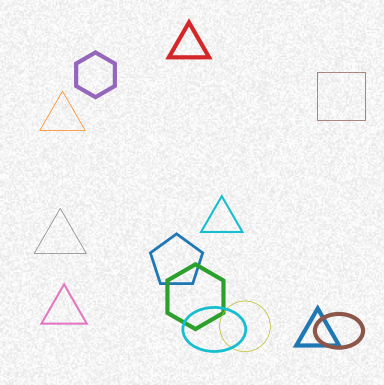[{"shape": "triangle", "thickness": 3, "radius": 0.32, "center": [0.825, 0.135]}, {"shape": "pentagon", "thickness": 2, "radius": 0.36, "center": [0.459, 0.321]}, {"shape": "triangle", "thickness": 0.5, "radius": 0.34, "center": [0.162, 0.695]}, {"shape": "hexagon", "thickness": 3, "radius": 0.42, "center": [0.508, 0.229]}, {"shape": "triangle", "thickness": 3, "radius": 0.3, "center": [0.491, 0.881]}, {"shape": "hexagon", "thickness": 3, "radius": 0.29, "center": [0.248, 0.806]}, {"shape": "square", "thickness": 0.5, "radius": 0.31, "center": [0.886, 0.75]}, {"shape": "oval", "thickness": 3, "radius": 0.31, "center": [0.88, 0.141]}, {"shape": "triangle", "thickness": 1.5, "radius": 0.34, "center": [0.166, 0.193]}, {"shape": "triangle", "thickness": 0.5, "radius": 0.39, "center": [0.156, 0.381]}, {"shape": "circle", "thickness": 0.5, "radius": 0.33, "center": [0.636, 0.152]}, {"shape": "triangle", "thickness": 1.5, "radius": 0.31, "center": [0.576, 0.428]}, {"shape": "oval", "thickness": 2, "radius": 0.41, "center": [0.557, 0.144]}]